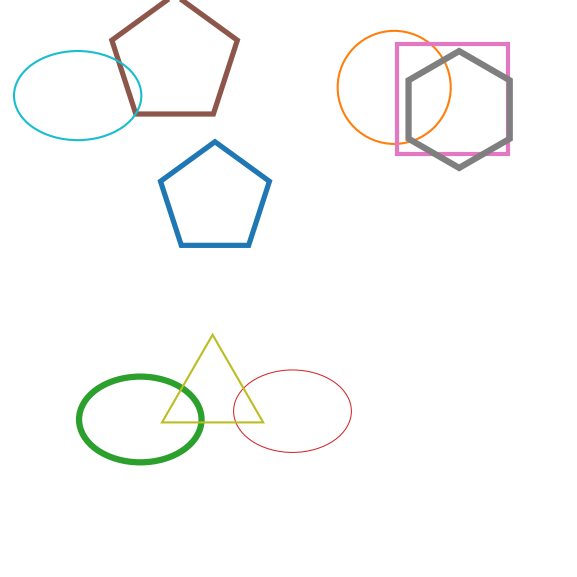[{"shape": "pentagon", "thickness": 2.5, "radius": 0.5, "center": [0.372, 0.655]}, {"shape": "circle", "thickness": 1, "radius": 0.49, "center": [0.683, 0.848]}, {"shape": "oval", "thickness": 3, "radius": 0.53, "center": [0.243, 0.273]}, {"shape": "oval", "thickness": 0.5, "radius": 0.51, "center": [0.506, 0.287]}, {"shape": "pentagon", "thickness": 2.5, "radius": 0.57, "center": [0.302, 0.894]}, {"shape": "square", "thickness": 2, "radius": 0.48, "center": [0.784, 0.828]}, {"shape": "hexagon", "thickness": 3, "radius": 0.51, "center": [0.795, 0.809]}, {"shape": "triangle", "thickness": 1, "radius": 0.51, "center": [0.368, 0.318]}, {"shape": "oval", "thickness": 1, "radius": 0.55, "center": [0.134, 0.834]}]